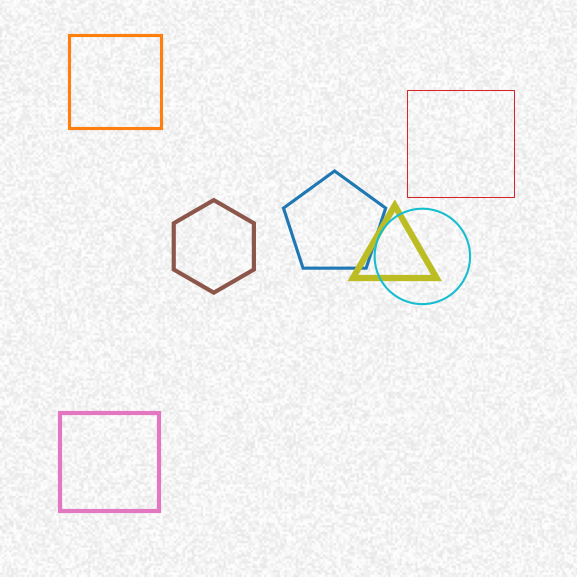[{"shape": "pentagon", "thickness": 1.5, "radius": 0.47, "center": [0.579, 0.61]}, {"shape": "square", "thickness": 1.5, "radius": 0.4, "center": [0.199, 0.858]}, {"shape": "square", "thickness": 0.5, "radius": 0.46, "center": [0.797, 0.75]}, {"shape": "hexagon", "thickness": 2, "radius": 0.4, "center": [0.37, 0.572]}, {"shape": "square", "thickness": 2, "radius": 0.43, "center": [0.19, 0.199]}, {"shape": "triangle", "thickness": 3, "radius": 0.42, "center": [0.684, 0.56]}, {"shape": "circle", "thickness": 1, "radius": 0.41, "center": [0.731, 0.555]}]